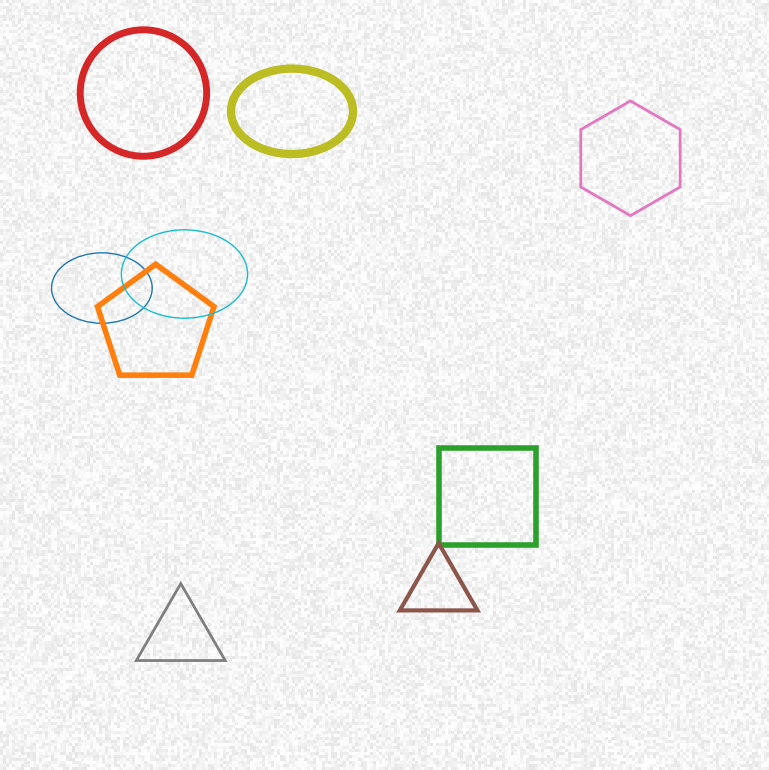[{"shape": "oval", "thickness": 0.5, "radius": 0.33, "center": [0.132, 0.626]}, {"shape": "pentagon", "thickness": 2, "radius": 0.4, "center": [0.202, 0.577]}, {"shape": "square", "thickness": 2, "radius": 0.31, "center": [0.633, 0.355]}, {"shape": "circle", "thickness": 2.5, "radius": 0.41, "center": [0.186, 0.879]}, {"shape": "triangle", "thickness": 1.5, "radius": 0.29, "center": [0.57, 0.236]}, {"shape": "hexagon", "thickness": 1, "radius": 0.37, "center": [0.819, 0.794]}, {"shape": "triangle", "thickness": 1, "radius": 0.33, "center": [0.235, 0.175]}, {"shape": "oval", "thickness": 3, "radius": 0.4, "center": [0.379, 0.855]}, {"shape": "oval", "thickness": 0.5, "radius": 0.41, "center": [0.24, 0.644]}]